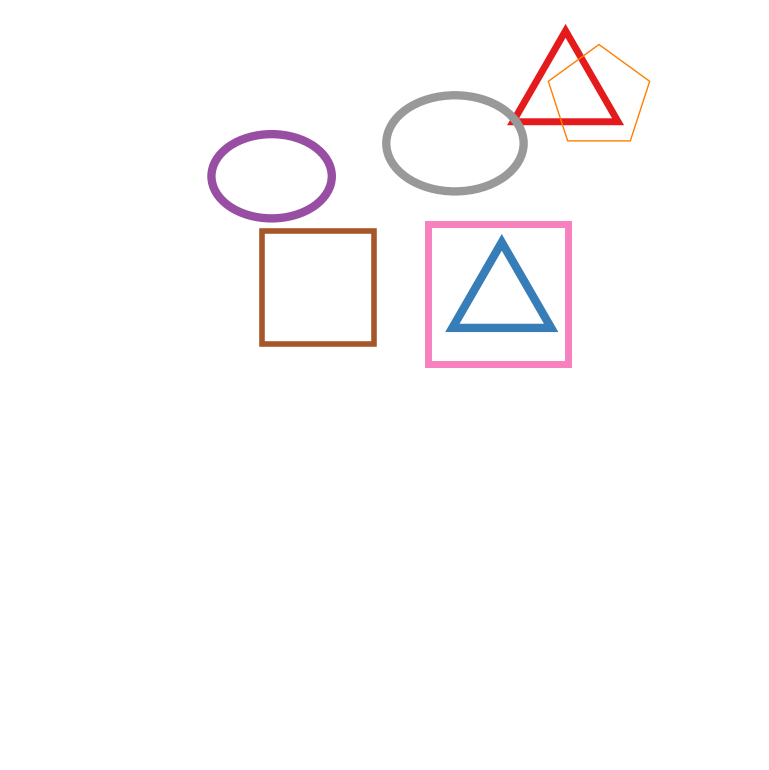[{"shape": "triangle", "thickness": 2.5, "radius": 0.39, "center": [0.735, 0.881]}, {"shape": "triangle", "thickness": 3, "radius": 0.37, "center": [0.652, 0.611]}, {"shape": "oval", "thickness": 3, "radius": 0.39, "center": [0.353, 0.771]}, {"shape": "pentagon", "thickness": 0.5, "radius": 0.35, "center": [0.778, 0.873]}, {"shape": "square", "thickness": 2, "radius": 0.37, "center": [0.413, 0.626]}, {"shape": "square", "thickness": 2.5, "radius": 0.46, "center": [0.647, 0.618]}, {"shape": "oval", "thickness": 3, "radius": 0.45, "center": [0.591, 0.814]}]